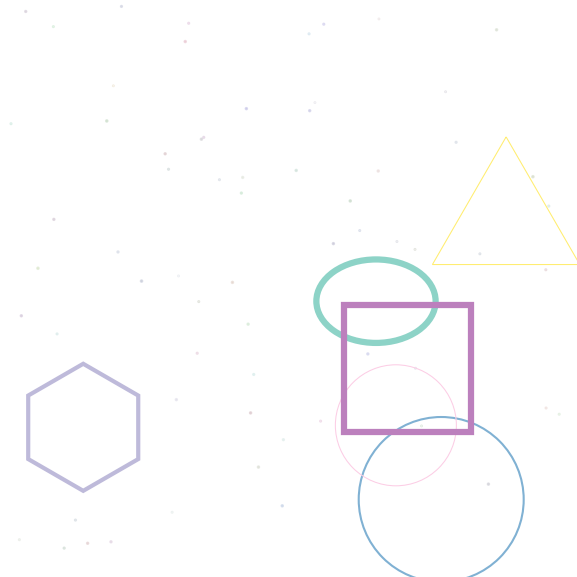[{"shape": "oval", "thickness": 3, "radius": 0.52, "center": [0.651, 0.478]}, {"shape": "hexagon", "thickness": 2, "radius": 0.55, "center": [0.144, 0.259]}, {"shape": "circle", "thickness": 1, "radius": 0.71, "center": [0.764, 0.134]}, {"shape": "circle", "thickness": 0.5, "radius": 0.52, "center": [0.686, 0.263]}, {"shape": "square", "thickness": 3, "radius": 0.55, "center": [0.706, 0.361]}, {"shape": "triangle", "thickness": 0.5, "radius": 0.74, "center": [0.876, 0.615]}]